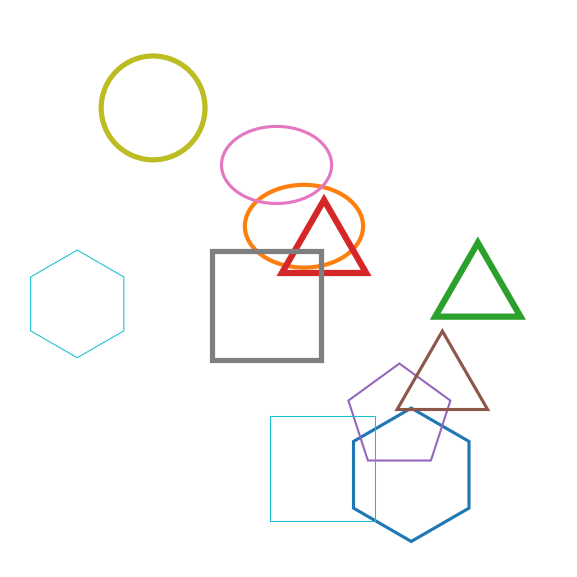[{"shape": "hexagon", "thickness": 1.5, "radius": 0.58, "center": [0.712, 0.177]}, {"shape": "oval", "thickness": 2, "radius": 0.51, "center": [0.526, 0.607]}, {"shape": "triangle", "thickness": 3, "radius": 0.43, "center": [0.827, 0.494]}, {"shape": "triangle", "thickness": 3, "radius": 0.42, "center": [0.561, 0.569]}, {"shape": "pentagon", "thickness": 1, "radius": 0.46, "center": [0.692, 0.277]}, {"shape": "triangle", "thickness": 1.5, "radius": 0.45, "center": [0.766, 0.335]}, {"shape": "oval", "thickness": 1.5, "radius": 0.48, "center": [0.479, 0.714]}, {"shape": "square", "thickness": 2.5, "radius": 0.47, "center": [0.462, 0.47]}, {"shape": "circle", "thickness": 2.5, "radius": 0.45, "center": [0.265, 0.812]}, {"shape": "square", "thickness": 0.5, "radius": 0.46, "center": [0.558, 0.188]}, {"shape": "hexagon", "thickness": 0.5, "radius": 0.47, "center": [0.134, 0.473]}]